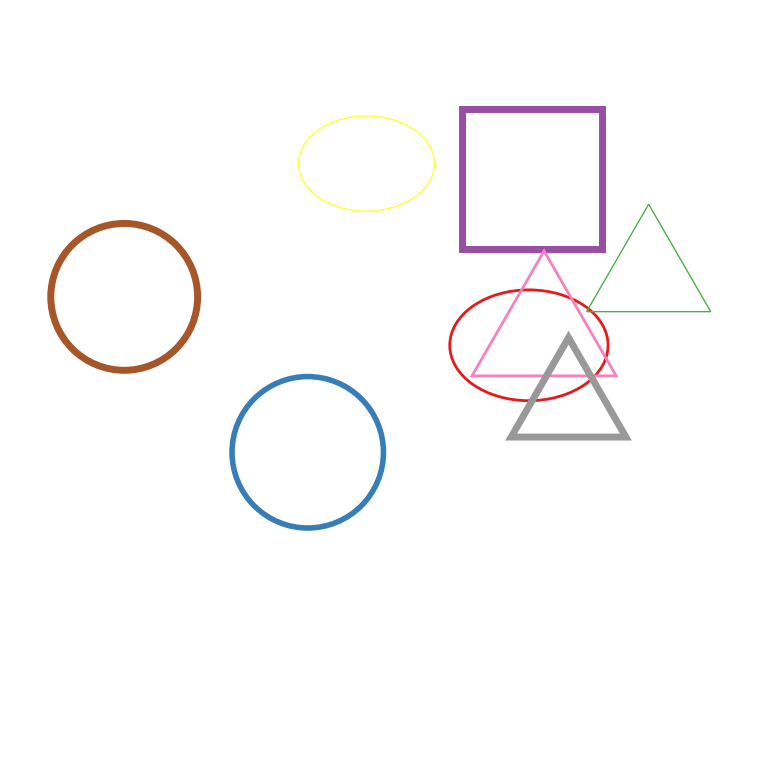[{"shape": "oval", "thickness": 1, "radius": 0.51, "center": [0.687, 0.552]}, {"shape": "circle", "thickness": 2, "radius": 0.49, "center": [0.4, 0.413]}, {"shape": "triangle", "thickness": 0.5, "radius": 0.47, "center": [0.842, 0.642]}, {"shape": "square", "thickness": 2.5, "radius": 0.45, "center": [0.691, 0.768]}, {"shape": "oval", "thickness": 0.5, "radius": 0.44, "center": [0.476, 0.788]}, {"shape": "circle", "thickness": 2.5, "radius": 0.48, "center": [0.161, 0.614]}, {"shape": "triangle", "thickness": 1, "radius": 0.54, "center": [0.707, 0.566]}, {"shape": "triangle", "thickness": 2.5, "radius": 0.43, "center": [0.738, 0.475]}]